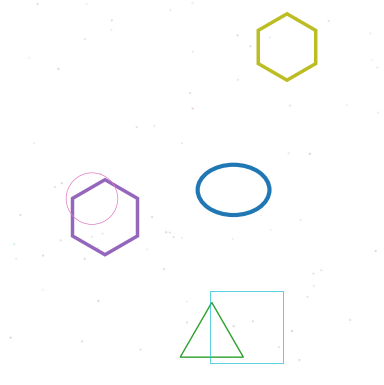[{"shape": "oval", "thickness": 3, "radius": 0.47, "center": [0.607, 0.507]}, {"shape": "triangle", "thickness": 1, "radius": 0.47, "center": [0.55, 0.12]}, {"shape": "hexagon", "thickness": 2.5, "radius": 0.49, "center": [0.273, 0.436]}, {"shape": "circle", "thickness": 0.5, "radius": 0.33, "center": [0.239, 0.484]}, {"shape": "hexagon", "thickness": 2.5, "radius": 0.43, "center": [0.745, 0.878]}, {"shape": "square", "thickness": 0.5, "radius": 0.47, "center": [0.64, 0.151]}]